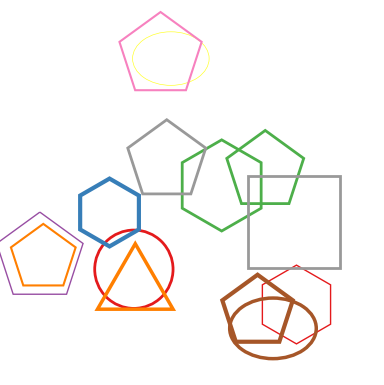[{"shape": "circle", "thickness": 2, "radius": 0.51, "center": [0.348, 0.301]}, {"shape": "hexagon", "thickness": 1, "radius": 0.51, "center": [0.77, 0.209]}, {"shape": "hexagon", "thickness": 3, "radius": 0.44, "center": [0.284, 0.448]}, {"shape": "pentagon", "thickness": 2, "radius": 0.53, "center": [0.689, 0.556]}, {"shape": "hexagon", "thickness": 2, "radius": 0.59, "center": [0.576, 0.518]}, {"shape": "pentagon", "thickness": 1, "radius": 0.59, "center": [0.104, 0.331]}, {"shape": "triangle", "thickness": 2.5, "radius": 0.57, "center": [0.351, 0.254]}, {"shape": "pentagon", "thickness": 1.5, "radius": 0.44, "center": [0.112, 0.33]}, {"shape": "oval", "thickness": 0.5, "radius": 0.5, "center": [0.444, 0.848]}, {"shape": "oval", "thickness": 2.5, "radius": 0.56, "center": [0.709, 0.147]}, {"shape": "pentagon", "thickness": 3, "radius": 0.48, "center": [0.669, 0.19]}, {"shape": "pentagon", "thickness": 1.5, "radius": 0.56, "center": [0.417, 0.857]}, {"shape": "square", "thickness": 2, "radius": 0.6, "center": [0.763, 0.423]}, {"shape": "pentagon", "thickness": 2, "radius": 0.53, "center": [0.433, 0.583]}]